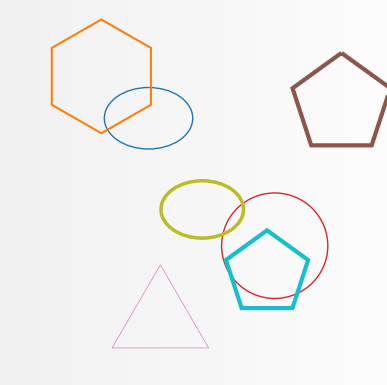[{"shape": "oval", "thickness": 1, "radius": 0.57, "center": [0.383, 0.693]}, {"shape": "hexagon", "thickness": 1.5, "radius": 0.74, "center": [0.262, 0.802]}, {"shape": "circle", "thickness": 1, "radius": 0.69, "center": [0.709, 0.362]}, {"shape": "pentagon", "thickness": 3, "radius": 0.66, "center": [0.881, 0.73]}, {"shape": "triangle", "thickness": 0.5, "radius": 0.72, "center": [0.414, 0.168]}, {"shape": "oval", "thickness": 2.5, "radius": 0.53, "center": [0.522, 0.456]}, {"shape": "pentagon", "thickness": 3, "radius": 0.56, "center": [0.689, 0.29]}]